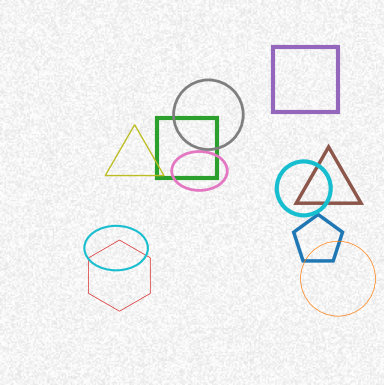[{"shape": "pentagon", "thickness": 2.5, "radius": 0.33, "center": [0.826, 0.376]}, {"shape": "circle", "thickness": 0.5, "radius": 0.49, "center": [0.878, 0.276]}, {"shape": "square", "thickness": 3, "radius": 0.39, "center": [0.485, 0.615]}, {"shape": "hexagon", "thickness": 0.5, "radius": 0.46, "center": [0.31, 0.284]}, {"shape": "square", "thickness": 3, "radius": 0.42, "center": [0.795, 0.793]}, {"shape": "triangle", "thickness": 2.5, "radius": 0.49, "center": [0.854, 0.521]}, {"shape": "oval", "thickness": 2, "radius": 0.36, "center": [0.518, 0.556]}, {"shape": "circle", "thickness": 2, "radius": 0.45, "center": [0.541, 0.702]}, {"shape": "triangle", "thickness": 1, "radius": 0.44, "center": [0.35, 0.588]}, {"shape": "circle", "thickness": 3, "radius": 0.35, "center": [0.789, 0.511]}, {"shape": "oval", "thickness": 1.5, "radius": 0.41, "center": [0.302, 0.356]}]